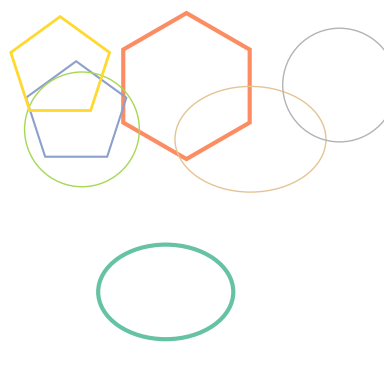[{"shape": "oval", "thickness": 3, "radius": 0.88, "center": [0.43, 0.242]}, {"shape": "hexagon", "thickness": 3, "radius": 0.95, "center": [0.484, 0.776]}, {"shape": "pentagon", "thickness": 1.5, "radius": 0.69, "center": [0.198, 0.704]}, {"shape": "circle", "thickness": 1, "radius": 0.75, "center": [0.213, 0.664]}, {"shape": "pentagon", "thickness": 2, "radius": 0.67, "center": [0.156, 0.822]}, {"shape": "oval", "thickness": 1, "radius": 0.98, "center": [0.651, 0.638]}, {"shape": "circle", "thickness": 1, "radius": 0.74, "center": [0.882, 0.779]}]